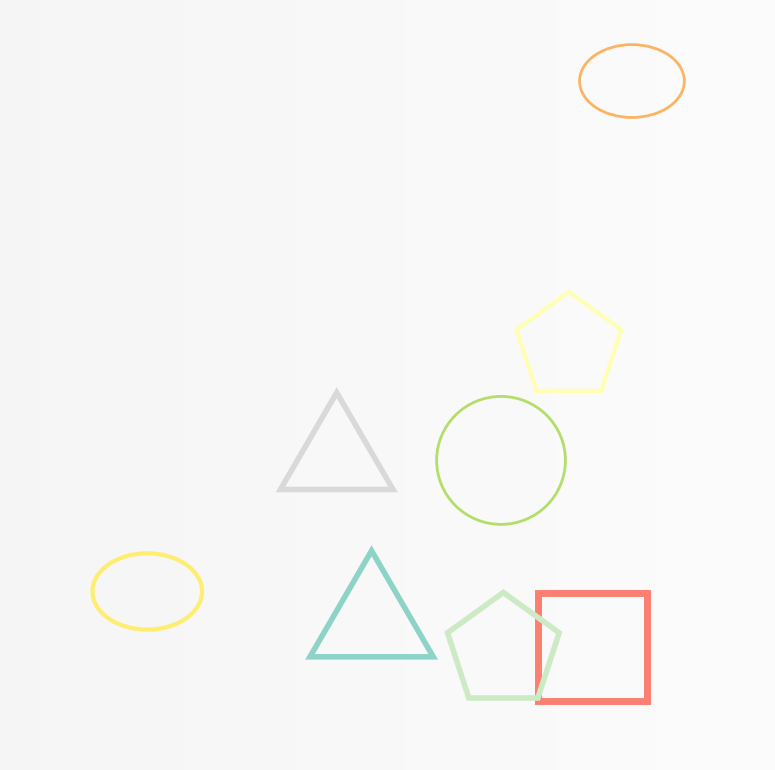[{"shape": "triangle", "thickness": 2, "radius": 0.46, "center": [0.479, 0.193]}, {"shape": "pentagon", "thickness": 1.5, "radius": 0.36, "center": [0.734, 0.55]}, {"shape": "square", "thickness": 2.5, "radius": 0.35, "center": [0.765, 0.16]}, {"shape": "oval", "thickness": 1, "radius": 0.34, "center": [0.815, 0.895]}, {"shape": "circle", "thickness": 1, "radius": 0.42, "center": [0.646, 0.402]}, {"shape": "triangle", "thickness": 2, "radius": 0.42, "center": [0.434, 0.406]}, {"shape": "pentagon", "thickness": 2, "radius": 0.38, "center": [0.649, 0.155]}, {"shape": "oval", "thickness": 1.5, "radius": 0.35, "center": [0.19, 0.232]}]